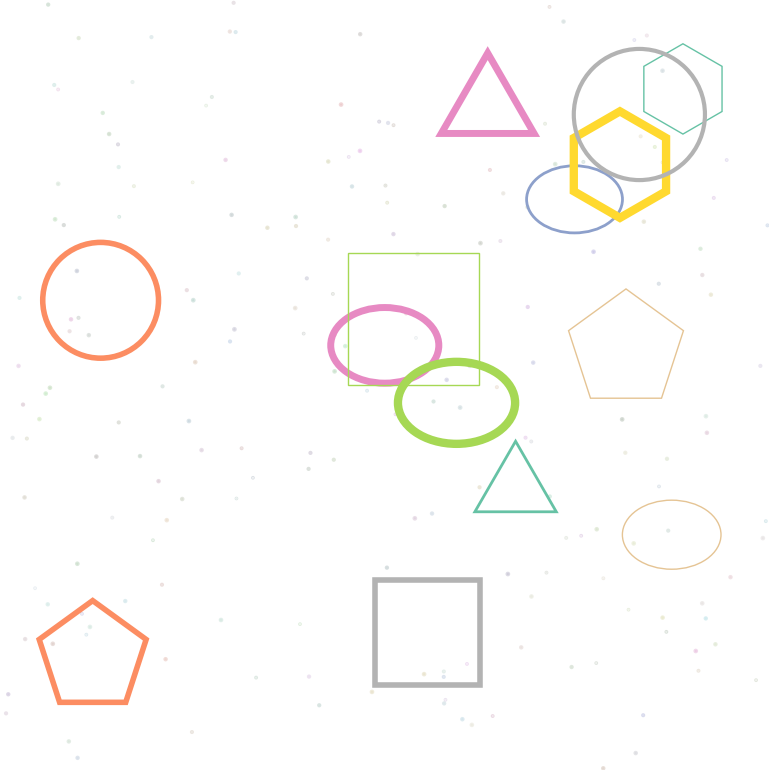[{"shape": "triangle", "thickness": 1, "radius": 0.31, "center": [0.67, 0.366]}, {"shape": "hexagon", "thickness": 0.5, "radius": 0.29, "center": [0.887, 0.885]}, {"shape": "circle", "thickness": 2, "radius": 0.38, "center": [0.131, 0.61]}, {"shape": "pentagon", "thickness": 2, "radius": 0.37, "center": [0.12, 0.147]}, {"shape": "oval", "thickness": 1, "radius": 0.31, "center": [0.746, 0.741]}, {"shape": "oval", "thickness": 2.5, "radius": 0.35, "center": [0.5, 0.551]}, {"shape": "triangle", "thickness": 2.5, "radius": 0.35, "center": [0.633, 0.861]}, {"shape": "oval", "thickness": 3, "radius": 0.38, "center": [0.593, 0.477]}, {"shape": "square", "thickness": 0.5, "radius": 0.43, "center": [0.537, 0.586]}, {"shape": "hexagon", "thickness": 3, "radius": 0.35, "center": [0.805, 0.786]}, {"shape": "oval", "thickness": 0.5, "radius": 0.32, "center": [0.872, 0.306]}, {"shape": "pentagon", "thickness": 0.5, "radius": 0.39, "center": [0.813, 0.546]}, {"shape": "circle", "thickness": 1.5, "radius": 0.43, "center": [0.83, 0.851]}, {"shape": "square", "thickness": 2, "radius": 0.34, "center": [0.555, 0.179]}]